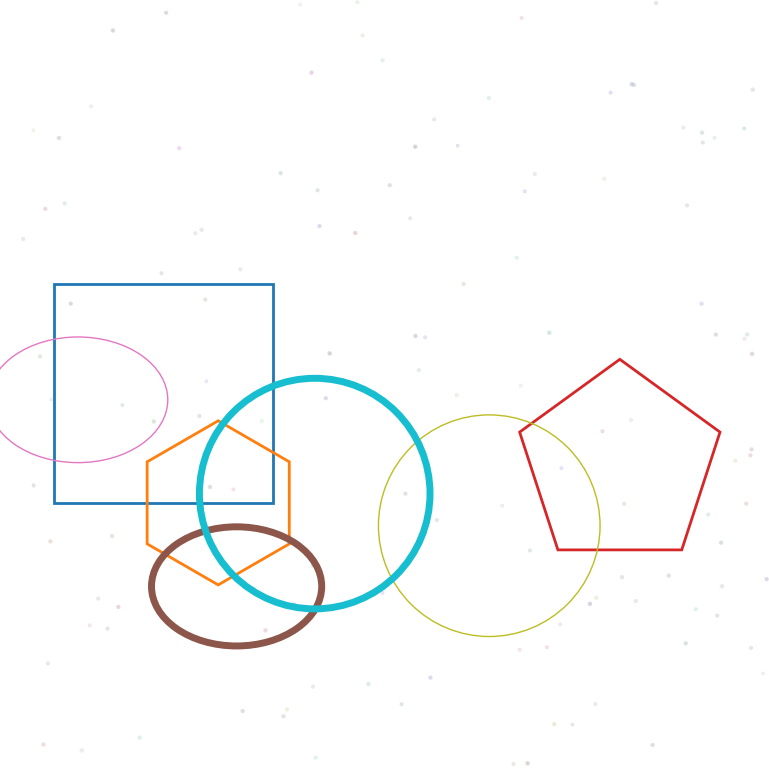[{"shape": "square", "thickness": 1, "radius": 0.71, "center": [0.213, 0.489]}, {"shape": "hexagon", "thickness": 1, "radius": 0.53, "center": [0.283, 0.347]}, {"shape": "pentagon", "thickness": 1, "radius": 0.68, "center": [0.805, 0.397]}, {"shape": "oval", "thickness": 2.5, "radius": 0.55, "center": [0.307, 0.238]}, {"shape": "oval", "thickness": 0.5, "radius": 0.58, "center": [0.101, 0.481]}, {"shape": "circle", "thickness": 0.5, "radius": 0.72, "center": [0.635, 0.317]}, {"shape": "circle", "thickness": 2.5, "radius": 0.75, "center": [0.409, 0.359]}]